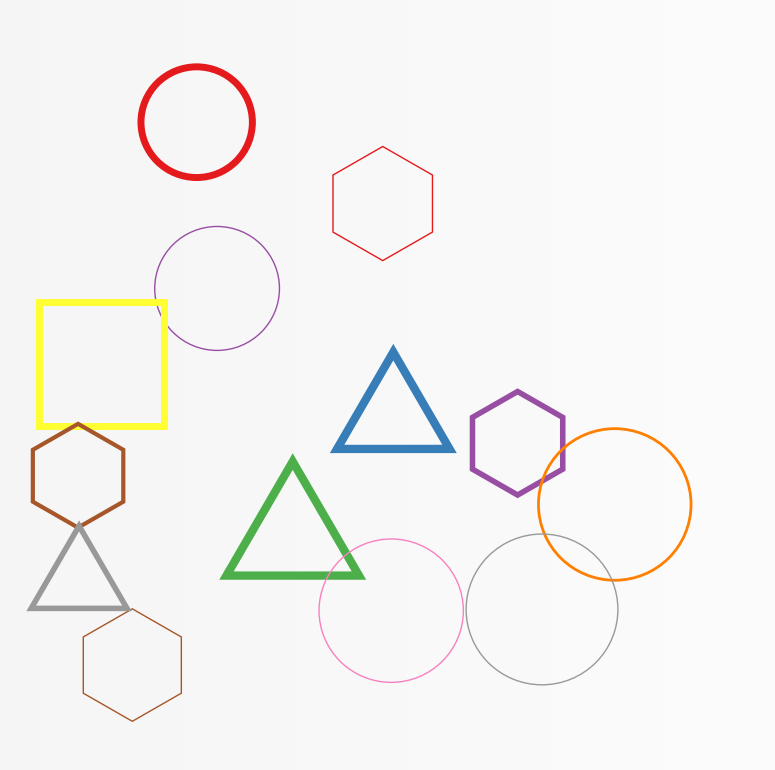[{"shape": "circle", "thickness": 2.5, "radius": 0.36, "center": [0.254, 0.841]}, {"shape": "hexagon", "thickness": 0.5, "radius": 0.37, "center": [0.494, 0.736]}, {"shape": "triangle", "thickness": 3, "radius": 0.42, "center": [0.507, 0.459]}, {"shape": "triangle", "thickness": 3, "radius": 0.49, "center": [0.378, 0.302]}, {"shape": "hexagon", "thickness": 2, "radius": 0.34, "center": [0.668, 0.424]}, {"shape": "circle", "thickness": 0.5, "radius": 0.4, "center": [0.28, 0.625]}, {"shape": "circle", "thickness": 1, "radius": 0.49, "center": [0.793, 0.345]}, {"shape": "square", "thickness": 2.5, "radius": 0.4, "center": [0.131, 0.527]}, {"shape": "hexagon", "thickness": 1.5, "radius": 0.34, "center": [0.101, 0.382]}, {"shape": "hexagon", "thickness": 0.5, "radius": 0.37, "center": [0.171, 0.136]}, {"shape": "circle", "thickness": 0.5, "radius": 0.47, "center": [0.505, 0.207]}, {"shape": "triangle", "thickness": 2, "radius": 0.36, "center": [0.102, 0.246]}, {"shape": "circle", "thickness": 0.5, "radius": 0.49, "center": [0.699, 0.209]}]